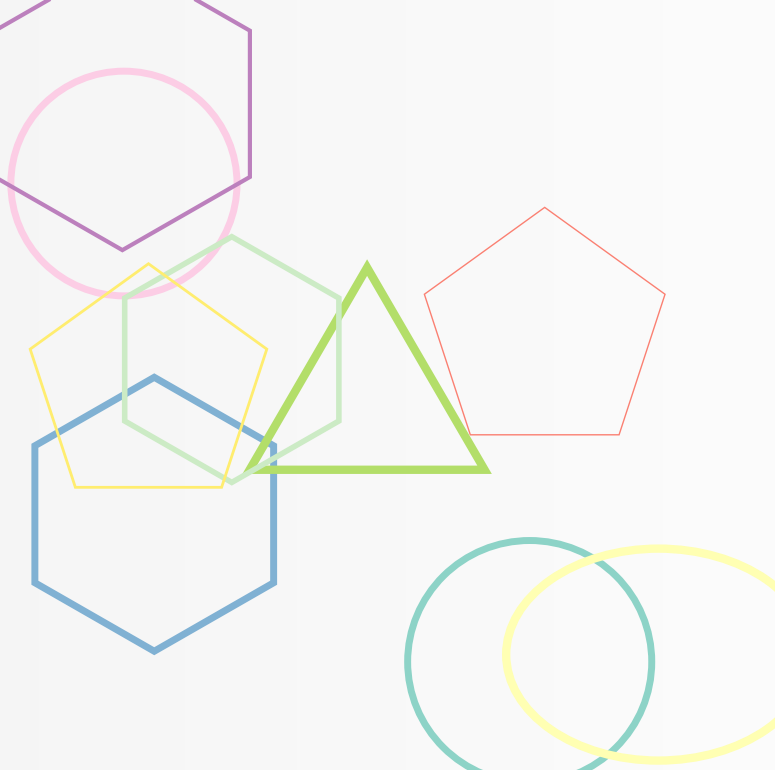[{"shape": "circle", "thickness": 2.5, "radius": 0.79, "center": [0.683, 0.141]}, {"shape": "oval", "thickness": 3, "radius": 0.98, "center": [0.85, 0.15]}, {"shape": "pentagon", "thickness": 0.5, "radius": 0.82, "center": [0.703, 0.567]}, {"shape": "hexagon", "thickness": 2.5, "radius": 0.89, "center": [0.199, 0.332]}, {"shape": "triangle", "thickness": 3, "radius": 0.88, "center": [0.474, 0.477]}, {"shape": "circle", "thickness": 2.5, "radius": 0.73, "center": [0.16, 0.762]}, {"shape": "hexagon", "thickness": 1.5, "radius": 0.95, "center": [0.158, 0.865]}, {"shape": "hexagon", "thickness": 2, "radius": 0.8, "center": [0.299, 0.533]}, {"shape": "pentagon", "thickness": 1, "radius": 0.8, "center": [0.192, 0.497]}]